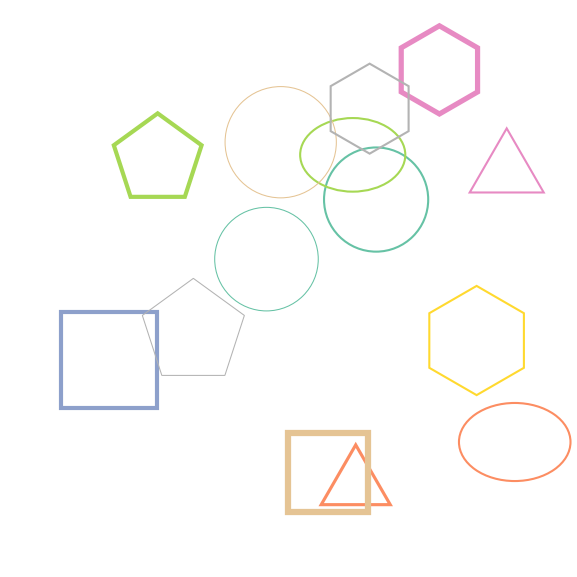[{"shape": "circle", "thickness": 1, "radius": 0.45, "center": [0.651, 0.654]}, {"shape": "circle", "thickness": 0.5, "radius": 0.45, "center": [0.461, 0.55]}, {"shape": "triangle", "thickness": 1.5, "radius": 0.35, "center": [0.616, 0.16]}, {"shape": "oval", "thickness": 1, "radius": 0.48, "center": [0.891, 0.234]}, {"shape": "square", "thickness": 2, "radius": 0.41, "center": [0.188, 0.376]}, {"shape": "triangle", "thickness": 1, "radius": 0.37, "center": [0.877, 0.703]}, {"shape": "hexagon", "thickness": 2.5, "radius": 0.38, "center": [0.761, 0.878]}, {"shape": "oval", "thickness": 1, "radius": 0.46, "center": [0.611, 0.731]}, {"shape": "pentagon", "thickness": 2, "radius": 0.4, "center": [0.273, 0.723]}, {"shape": "hexagon", "thickness": 1, "radius": 0.47, "center": [0.825, 0.409]}, {"shape": "circle", "thickness": 0.5, "radius": 0.48, "center": [0.486, 0.753]}, {"shape": "square", "thickness": 3, "radius": 0.35, "center": [0.568, 0.181]}, {"shape": "hexagon", "thickness": 1, "radius": 0.39, "center": [0.64, 0.811]}, {"shape": "pentagon", "thickness": 0.5, "radius": 0.46, "center": [0.335, 0.424]}]